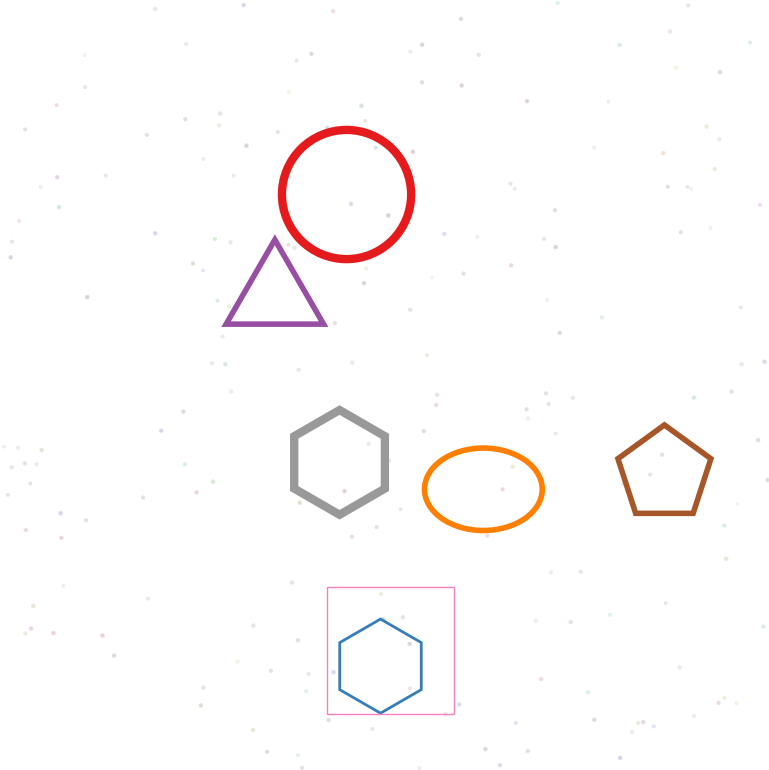[{"shape": "circle", "thickness": 3, "radius": 0.42, "center": [0.45, 0.747]}, {"shape": "hexagon", "thickness": 1, "radius": 0.31, "center": [0.494, 0.135]}, {"shape": "triangle", "thickness": 2, "radius": 0.37, "center": [0.357, 0.616]}, {"shape": "oval", "thickness": 2, "radius": 0.38, "center": [0.628, 0.365]}, {"shape": "pentagon", "thickness": 2, "radius": 0.32, "center": [0.863, 0.385]}, {"shape": "square", "thickness": 0.5, "radius": 0.41, "center": [0.508, 0.155]}, {"shape": "hexagon", "thickness": 3, "radius": 0.34, "center": [0.441, 0.399]}]